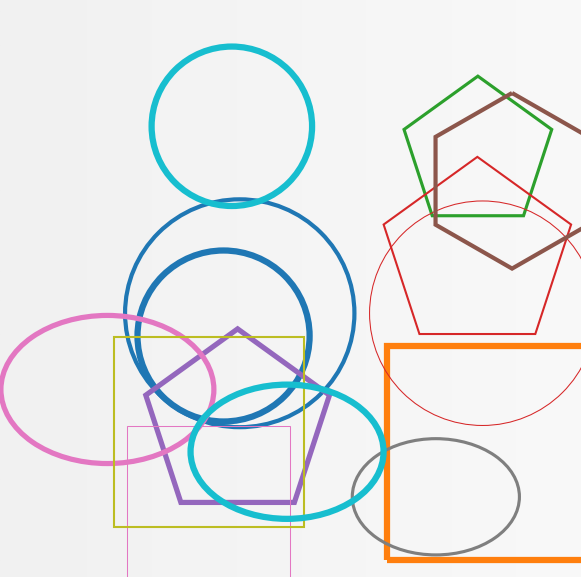[{"shape": "circle", "thickness": 3, "radius": 0.74, "center": [0.385, 0.417]}, {"shape": "circle", "thickness": 2, "radius": 0.99, "center": [0.412, 0.457]}, {"shape": "square", "thickness": 3, "radius": 0.92, "center": [0.85, 0.215]}, {"shape": "pentagon", "thickness": 1.5, "radius": 0.67, "center": [0.822, 0.734]}, {"shape": "circle", "thickness": 0.5, "radius": 0.97, "center": [0.83, 0.457]}, {"shape": "pentagon", "thickness": 1, "radius": 0.85, "center": [0.821, 0.558]}, {"shape": "pentagon", "thickness": 2.5, "radius": 0.83, "center": [0.409, 0.264]}, {"shape": "hexagon", "thickness": 2, "radius": 0.76, "center": [0.881, 0.686]}, {"shape": "oval", "thickness": 2.5, "radius": 0.92, "center": [0.185, 0.325]}, {"shape": "square", "thickness": 0.5, "radius": 0.7, "center": [0.359, 0.12]}, {"shape": "oval", "thickness": 1.5, "radius": 0.72, "center": [0.75, 0.139]}, {"shape": "square", "thickness": 1, "radius": 0.82, "center": [0.36, 0.251]}, {"shape": "circle", "thickness": 3, "radius": 0.69, "center": [0.399, 0.78]}, {"shape": "oval", "thickness": 3, "radius": 0.83, "center": [0.494, 0.217]}]